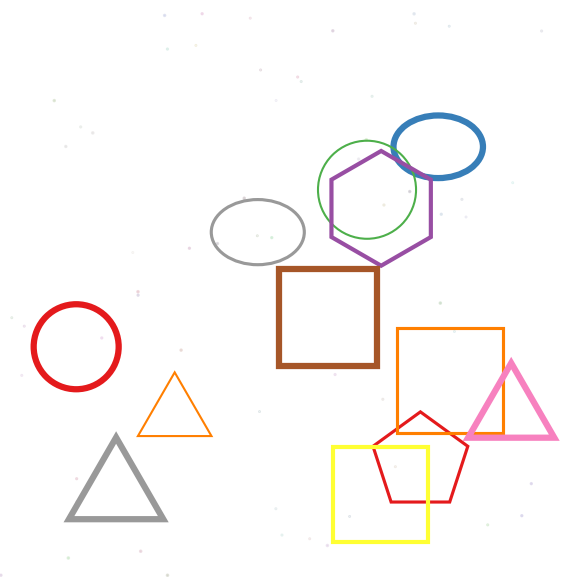[{"shape": "pentagon", "thickness": 1.5, "radius": 0.43, "center": [0.728, 0.2]}, {"shape": "circle", "thickness": 3, "radius": 0.37, "center": [0.132, 0.399]}, {"shape": "oval", "thickness": 3, "radius": 0.39, "center": [0.759, 0.745]}, {"shape": "circle", "thickness": 1, "radius": 0.42, "center": [0.636, 0.671]}, {"shape": "hexagon", "thickness": 2, "radius": 0.5, "center": [0.66, 0.638]}, {"shape": "triangle", "thickness": 1, "radius": 0.37, "center": [0.302, 0.281]}, {"shape": "square", "thickness": 1.5, "radius": 0.45, "center": [0.779, 0.34]}, {"shape": "square", "thickness": 2, "radius": 0.41, "center": [0.659, 0.142]}, {"shape": "square", "thickness": 3, "radius": 0.42, "center": [0.568, 0.449]}, {"shape": "triangle", "thickness": 3, "radius": 0.43, "center": [0.885, 0.284]}, {"shape": "triangle", "thickness": 3, "radius": 0.47, "center": [0.201, 0.147]}, {"shape": "oval", "thickness": 1.5, "radius": 0.4, "center": [0.446, 0.597]}]